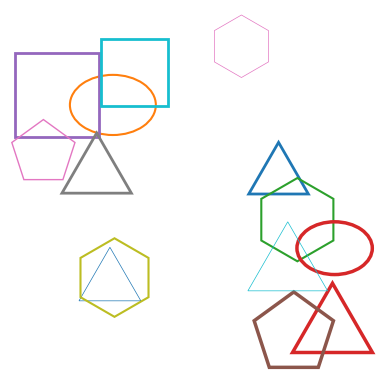[{"shape": "triangle", "thickness": 2, "radius": 0.45, "center": [0.724, 0.541]}, {"shape": "triangle", "thickness": 0.5, "radius": 0.46, "center": [0.285, 0.265]}, {"shape": "oval", "thickness": 1.5, "radius": 0.56, "center": [0.293, 0.727]}, {"shape": "hexagon", "thickness": 1.5, "radius": 0.54, "center": [0.772, 0.429]}, {"shape": "oval", "thickness": 2.5, "radius": 0.49, "center": [0.869, 0.355]}, {"shape": "triangle", "thickness": 2.5, "radius": 0.6, "center": [0.864, 0.144]}, {"shape": "square", "thickness": 2, "radius": 0.54, "center": [0.147, 0.753]}, {"shape": "pentagon", "thickness": 2.5, "radius": 0.54, "center": [0.763, 0.133]}, {"shape": "pentagon", "thickness": 1, "radius": 0.43, "center": [0.113, 0.603]}, {"shape": "hexagon", "thickness": 0.5, "radius": 0.41, "center": [0.627, 0.88]}, {"shape": "triangle", "thickness": 2, "radius": 0.52, "center": [0.251, 0.55]}, {"shape": "hexagon", "thickness": 1.5, "radius": 0.51, "center": [0.297, 0.279]}, {"shape": "triangle", "thickness": 0.5, "radius": 0.6, "center": [0.747, 0.304]}, {"shape": "square", "thickness": 2, "radius": 0.44, "center": [0.349, 0.811]}]